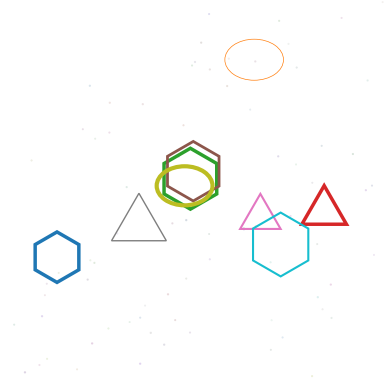[{"shape": "hexagon", "thickness": 2.5, "radius": 0.33, "center": [0.148, 0.332]}, {"shape": "oval", "thickness": 0.5, "radius": 0.38, "center": [0.66, 0.845]}, {"shape": "hexagon", "thickness": 2.5, "radius": 0.4, "center": [0.495, 0.536]}, {"shape": "triangle", "thickness": 2.5, "radius": 0.33, "center": [0.842, 0.451]}, {"shape": "hexagon", "thickness": 2, "radius": 0.39, "center": [0.502, 0.555]}, {"shape": "triangle", "thickness": 1.5, "radius": 0.3, "center": [0.676, 0.436]}, {"shape": "triangle", "thickness": 1, "radius": 0.41, "center": [0.361, 0.416]}, {"shape": "oval", "thickness": 3, "radius": 0.36, "center": [0.479, 0.517]}, {"shape": "hexagon", "thickness": 1.5, "radius": 0.41, "center": [0.729, 0.365]}]